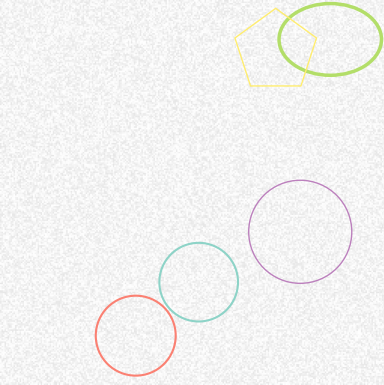[{"shape": "circle", "thickness": 1.5, "radius": 0.51, "center": [0.516, 0.267]}, {"shape": "circle", "thickness": 1.5, "radius": 0.52, "center": [0.353, 0.128]}, {"shape": "oval", "thickness": 2.5, "radius": 0.67, "center": [0.858, 0.898]}, {"shape": "circle", "thickness": 1, "radius": 0.67, "center": [0.78, 0.398]}, {"shape": "pentagon", "thickness": 1, "radius": 0.56, "center": [0.716, 0.867]}]